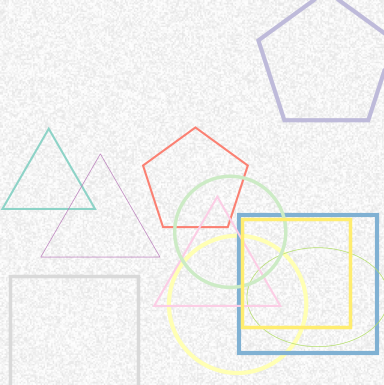[{"shape": "triangle", "thickness": 1.5, "radius": 0.69, "center": [0.127, 0.527]}, {"shape": "circle", "thickness": 3, "radius": 0.89, "center": [0.617, 0.209]}, {"shape": "pentagon", "thickness": 3, "radius": 0.93, "center": [0.848, 0.838]}, {"shape": "pentagon", "thickness": 1.5, "radius": 0.72, "center": [0.508, 0.526]}, {"shape": "square", "thickness": 3, "radius": 0.9, "center": [0.801, 0.262]}, {"shape": "oval", "thickness": 0.5, "radius": 0.92, "center": [0.825, 0.228]}, {"shape": "triangle", "thickness": 1.5, "radius": 0.95, "center": [0.564, 0.3]}, {"shape": "square", "thickness": 2.5, "radius": 0.83, "center": [0.193, 0.118]}, {"shape": "triangle", "thickness": 0.5, "radius": 0.89, "center": [0.261, 0.422]}, {"shape": "circle", "thickness": 2.5, "radius": 0.72, "center": [0.598, 0.398]}, {"shape": "square", "thickness": 2.5, "radius": 0.7, "center": [0.768, 0.29]}]